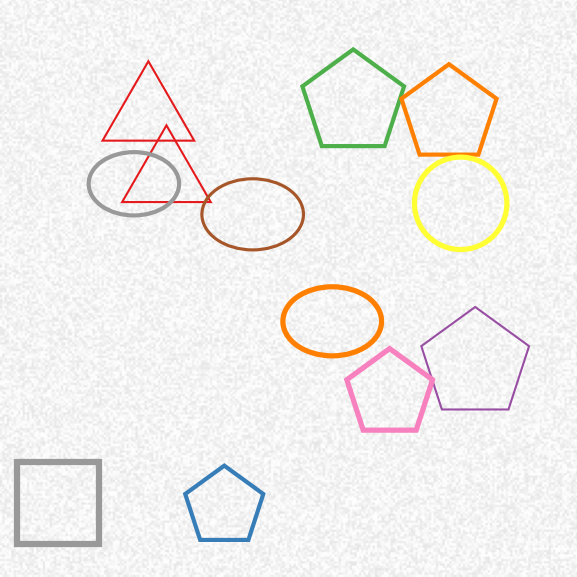[{"shape": "triangle", "thickness": 1, "radius": 0.46, "center": [0.257, 0.801]}, {"shape": "triangle", "thickness": 1, "radius": 0.44, "center": [0.288, 0.694]}, {"shape": "pentagon", "thickness": 2, "radius": 0.36, "center": [0.388, 0.122]}, {"shape": "pentagon", "thickness": 2, "radius": 0.46, "center": [0.612, 0.821]}, {"shape": "pentagon", "thickness": 1, "radius": 0.49, "center": [0.823, 0.369]}, {"shape": "oval", "thickness": 2.5, "radius": 0.43, "center": [0.575, 0.443]}, {"shape": "pentagon", "thickness": 2, "radius": 0.43, "center": [0.777, 0.801]}, {"shape": "circle", "thickness": 2.5, "radius": 0.4, "center": [0.798, 0.647]}, {"shape": "oval", "thickness": 1.5, "radius": 0.44, "center": [0.438, 0.628]}, {"shape": "pentagon", "thickness": 2.5, "radius": 0.39, "center": [0.675, 0.317]}, {"shape": "square", "thickness": 3, "radius": 0.35, "center": [0.1, 0.129]}, {"shape": "oval", "thickness": 2, "radius": 0.39, "center": [0.232, 0.681]}]